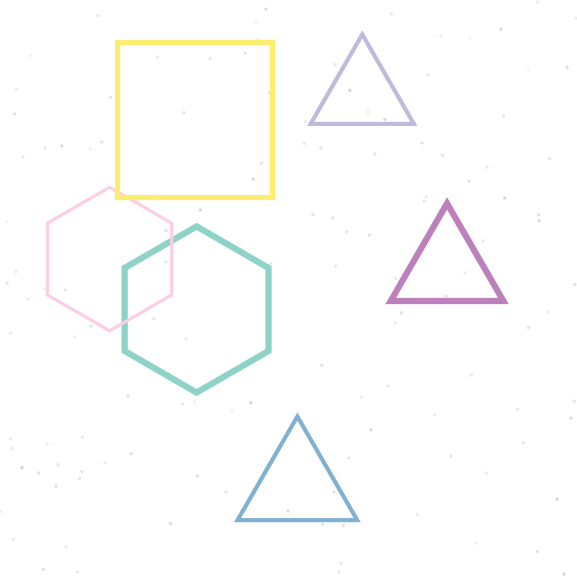[{"shape": "hexagon", "thickness": 3, "radius": 0.72, "center": [0.34, 0.463]}, {"shape": "triangle", "thickness": 2, "radius": 0.52, "center": [0.627, 0.836]}, {"shape": "triangle", "thickness": 2, "radius": 0.6, "center": [0.515, 0.158]}, {"shape": "hexagon", "thickness": 1.5, "radius": 0.62, "center": [0.19, 0.551]}, {"shape": "triangle", "thickness": 3, "radius": 0.56, "center": [0.774, 0.534]}, {"shape": "square", "thickness": 2.5, "radius": 0.67, "center": [0.337, 0.792]}]